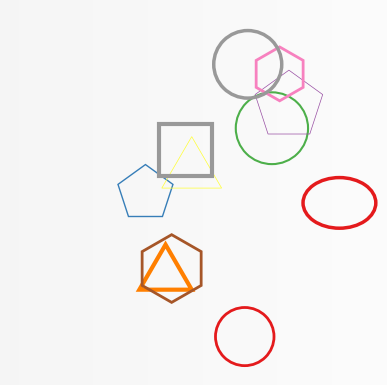[{"shape": "oval", "thickness": 2.5, "radius": 0.47, "center": [0.876, 0.473]}, {"shape": "circle", "thickness": 2, "radius": 0.38, "center": [0.632, 0.126]}, {"shape": "pentagon", "thickness": 1, "radius": 0.37, "center": [0.375, 0.498]}, {"shape": "circle", "thickness": 1.5, "radius": 0.47, "center": [0.702, 0.667]}, {"shape": "pentagon", "thickness": 0.5, "radius": 0.46, "center": [0.746, 0.726]}, {"shape": "triangle", "thickness": 3, "radius": 0.39, "center": [0.427, 0.287]}, {"shape": "triangle", "thickness": 0.5, "radius": 0.45, "center": [0.495, 0.556]}, {"shape": "hexagon", "thickness": 2, "radius": 0.44, "center": [0.443, 0.303]}, {"shape": "hexagon", "thickness": 2, "radius": 0.35, "center": [0.722, 0.808]}, {"shape": "circle", "thickness": 2.5, "radius": 0.44, "center": [0.639, 0.833]}, {"shape": "square", "thickness": 3, "radius": 0.34, "center": [0.479, 0.611]}]